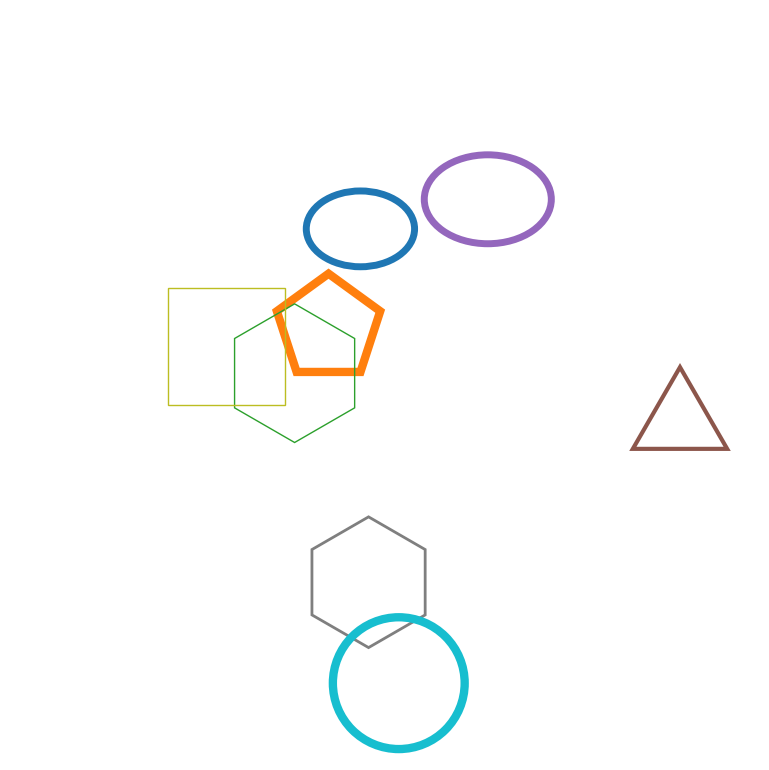[{"shape": "oval", "thickness": 2.5, "radius": 0.35, "center": [0.468, 0.703]}, {"shape": "pentagon", "thickness": 3, "radius": 0.35, "center": [0.427, 0.574]}, {"shape": "hexagon", "thickness": 0.5, "radius": 0.45, "center": [0.383, 0.515]}, {"shape": "oval", "thickness": 2.5, "radius": 0.41, "center": [0.634, 0.741]}, {"shape": "triangle", "thickness": 1.5, "radius": 0.35, "center": [0.883, 0.452]}, {"shape": "hexagon", "thickness": 1, "radius": 0.42, "center": [0.479, 0.244]}, {"shape": "square", "thickness": 0.5, "radius": 0.38, "center": [0.294, 0.55]}, {"shape": "circle", "thickness": 3, "radius": 0.43, "center": [0.518, 0.113]}]